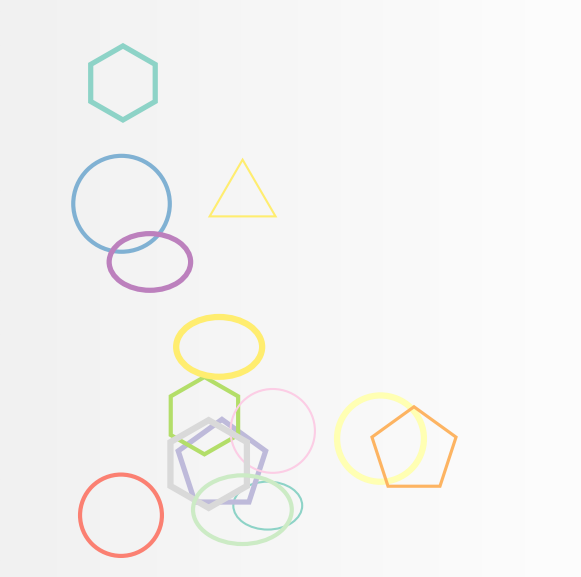[{"shape": "oval", "thickness": 1, "radius": 0.3, "center": [0.461, 0.124]}, {"shape": "hexagon", "thickness": 2.5, "radius": 0.32, "center": [0.212, 0.856]}, {"shape": "circle", "thickness": 3, "radius": 0.37, "center": [0.655, 0.24]}, {"shape": "pentagon", "thickness": 2.5, "radius": 0.4, "center": [0.382, 0.194]}, {"shape": "circle", "thickness": 2, "radius": 0.35, "center": [0.208, 0.107]}, {"shape": "circle", "thickness": 2, "radius": 0.42, "center": [0.209, 0.646]}, {"shape": "pentagon", "thickness": 1.5, "radius": 0.38, "center": [0.712, 0.219]}, {"shape": "hexagon", "thickness": 2, "radius": 0.33, "center": [0.352, 0.279]}, {"shape": "circle", "thickness": 1, "radius": 0.36, "center": [0.469, 0.253]}, {"shape": "hexagon", "thickness": 3, "radius": 0.38, "center": [0.359, 0.196]}, {"shape": "oval", "thickness": 2.5, "radius": 0.35, "center": [0.258, 0.546]}, {"shape": "oval", "thickness": 2, "radius": 0.42, "center": [0.417, 0.117]}, {"shape": "oval", "thickness": 3, "radius": 0.37, "center": [0.377, 0.398]}, {"shape": "triangle", "thickness": 1, "radius": 0.33, "center": [0.417, 0.657]}]